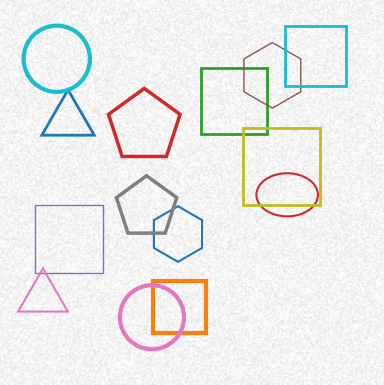[{"shape": "triangle", "thickness": 2, "radius": 0.39, "center": [0.177, 0.688]}, {"shape": "hexagon", "thickness": 1.5, "radius": 0.36, "center": [0.462, 0.392]}, {"shape": "square", "thickness": 3, "radius": 0.34, "center": [0.466, 0.203]}, {"shape": "square", "thickness": 2, "radius": 0.43, "center": [0.607, 0.737]}, {"shape": "pentagon", "thickness": 2.5, "radius": 0.49, "center": [0.375, 0.673]}, {"shape": "oval", "thickness": 1.5, "radius": 0.4, "center": [0.746, 0.494]}, {"shape": "square", "thickness": 1, "radius": 0.44, "center": [0.179, 0.38]}, {"shape": "hexagon", "thickness": 1, "radius": 0.43, "center": [0.707, 0.804]}, {"shape": "triangle", "thickness": 1.5, "radius": 0.37, "center": [0.112, 0.228]}, {"shape": "circle", "thickness": 3, "radius": 0.42, "center": [0.395, 0.176]}, {"shape": "pentagon", "thickness": 2.5, "radius": 0.41, "center": [0.381, 0.461]}, {"shape": "square", "thickness": 2, "radius": 0.5, "center": [0.732, 0.566]}, {"shape": "circle", "thickness": 3, "radius": 0.43, "center": [0.147, 0.847]}, {"shape": "square", "thickness": 2, "radius": 0.39, "center": [0.819, 0.855]}]